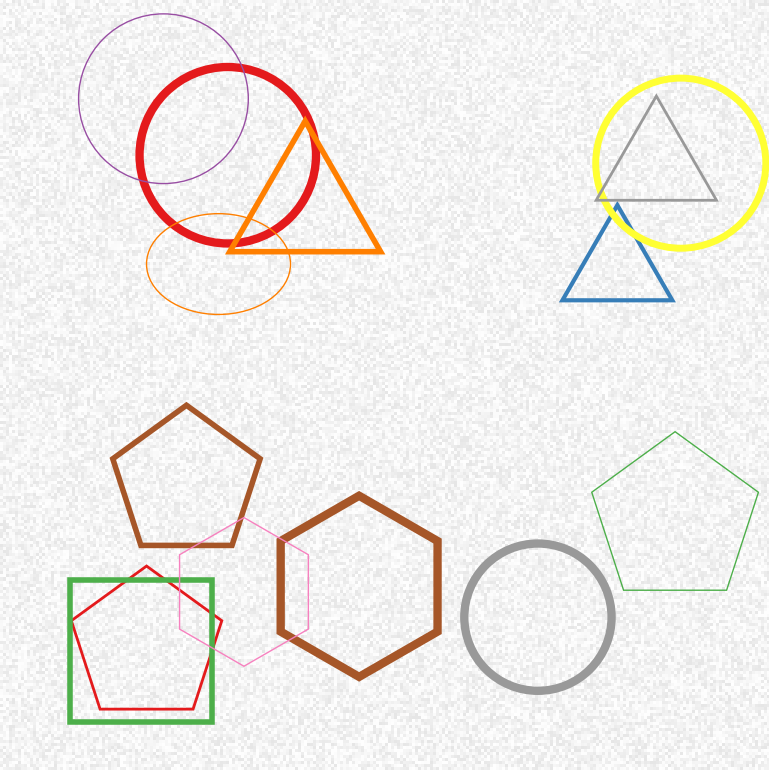[{"shape": "circle", "thickness": 3, "radius": 0.57, "center": [0.296, 0.798]}, {"shape": "pentagon", "thickness": 1, "radius": 0.51, "center": [0.19, 0.162]}, {"shape": "triangle", "thickness": 1.5, "radius": 0.41, "center": [0.802, 0.651]}, {"shape": "pentagon", "thickness": 0.5, "radius": 0.57, "center": [0.877, 0.326]}, {"shape": "square", "thickness": 2, "radius": 0.46, "center": [0.183, 0.154]}, {"shape": "circle", "thickness": 0.5, "radius": 0.55, "center": [0.212, 0.872]}, {"shape": "oval", "thickness": 0.5, "radius": 0.47, "center": [0.284, 0.657]}, {"shape": "triangle", "thickness": 2, "radius": 0.57, "center": [0.396, 0.73]}, {"shape": "circle", "thickness": 2.5, "radius": 0.55, "center": [0.884, 0.788]}, {"shape": "pentagon", "thickness": 2, "radius": 0.5, "center": [0.242, 0.373]}, {"shape": "hexagon", "thickness": 3, "radius": 0.59, "center": [0.466, 0.239]}, {"shape": "hexagon", "thickness": 0.5, "radius": 0.48, "center": [0.317, 0.231]}, {"shape": "triangle", "thickness": 1, "radius": 0.45, "center": [0.852, 0.785]}, {"shape": "circle", "thickness": 3, "radius": 0.48, "center": [0.699, 0.198]}]